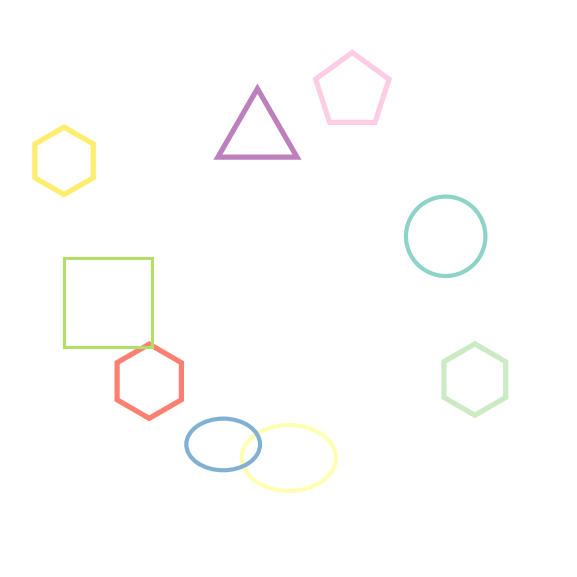[{"shape": "circle", "thickness": 2, "radius": 0.34, "center": [0.772, 0.59]}, {"shape": "oval", "thickness": 2, "radius": 0.41, "center": [0.5, 0.206]}, {"shape": "hexagon", "thickness": 2.5, "radius": 0.32, "center": [0.258, 0.339]}, {"shape": "oval", "thickness": 2, "radius": 0.32, "center": [0.386, 0.23]}, {"shape": "square", "thickness": 1.5, "radius": 0.38, "center": [0.187, 0.475]}, {"shape": "pentagon", "thickness": 2.5, "radius": 0.33, "center": [0.61, 0.841]}, {"shape": "triangle", "thickness": 2.5, "radius": 0.4, "center": [0.446, 0.767]}, {"shape": "hexagon", "thickness": 2.5, "radius": 0.31, "center": [0.822, 0.342]}, {"shape": "hexagon", "thickness": 2.5, "radius": 0.29, "center": [0.111, 0.721]}]